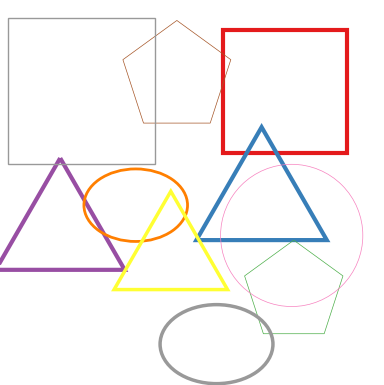[{"shape": "square", "thickness": 3, "radius": 0.8, "center": [0.74, 0.763]}, {"shape": "triangle", "thickness": 3, "radius": 0.98, "center": [0.68, 0.474]}, {"shape": "pentagon", "thickness": 0.5, "radius": 0.67, "center": [0.763, 0.242]}, {"shape": "triangle", "thickness": 3, "radius": 0.97, "center": [0.156, 0.396]}, {"shape": "oval", "thickness": 2, "radius": 0.67, "center": [0.353, 0.467]}, {"shape": "triangle", "thickness": 2.5, "radius": 0.85, "center": [0.444, 0.333]}, {"shape": "pentagon", "thickness": 0.5, "radius": 0.74, "center": [0.459, 0.799]}, {"shape": "circle", "thickness": 0.5, "radius": 0.92, "center": [0.758, 0.389]}, {"shape": "square", "thickness": 1, "radius": 0.95, "center": [0.211, 0.763]}, {"shape": "oval", "thickness": 2.5, "radius": 0.73, "center": [0.562, 0.106]}]